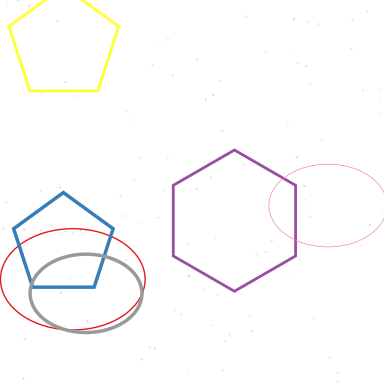[{"shape": "oval", "thickness": 1, "radius": 0.94, "center": [0.189, 0.275]}, {"shape": "pentagon", "thickness": 2.5, "radius": 0.68, "center": [0.165, 0.364]}, {"shape": "hexagon", "thickness": 2, "radius": 0.92, "center": [0.609, 0.427]}, {"shape": "pentagon", "thickness": 2, "radius": 0.75, "center": [0.166, 0.885]}, {"shape": "oval", "thickness": 0.5, "radius": 0.77, "center": [0.852, 0.466]}, {"shape": "oval", "thickness": 2.5, "radius": 0.73, "center": [0.223, 0.238]}]